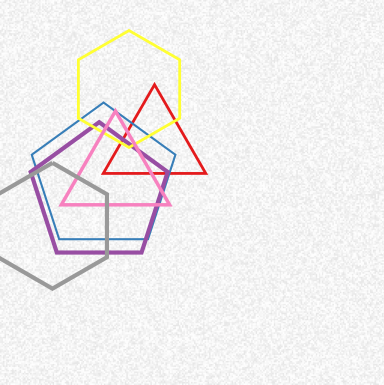[{"shape": "triangle", "thickness": 2, "radius": 0.77, "center": [0.401, 0.626]}, {"shape": "pentagon", "thickness": 1.5, "radius": 0.98, "center": [0.269, 0.537]}, {"shape": "pentagon", "thickness": 3, "radius": 0.94, "center": [0.258, 0.495]}, {"shape": "hexagon", "thickness": 2, "radius": 0.76, "center": [0.335, 0.769]}, {"shape": "triangle", "thickness": 2.5, "radius": 0.81, "center": [0.3, 0.549]}, {"shape": "hexagon", "thickness": 3, "radius": 0.82, "center": [0.136, 0.414]}]